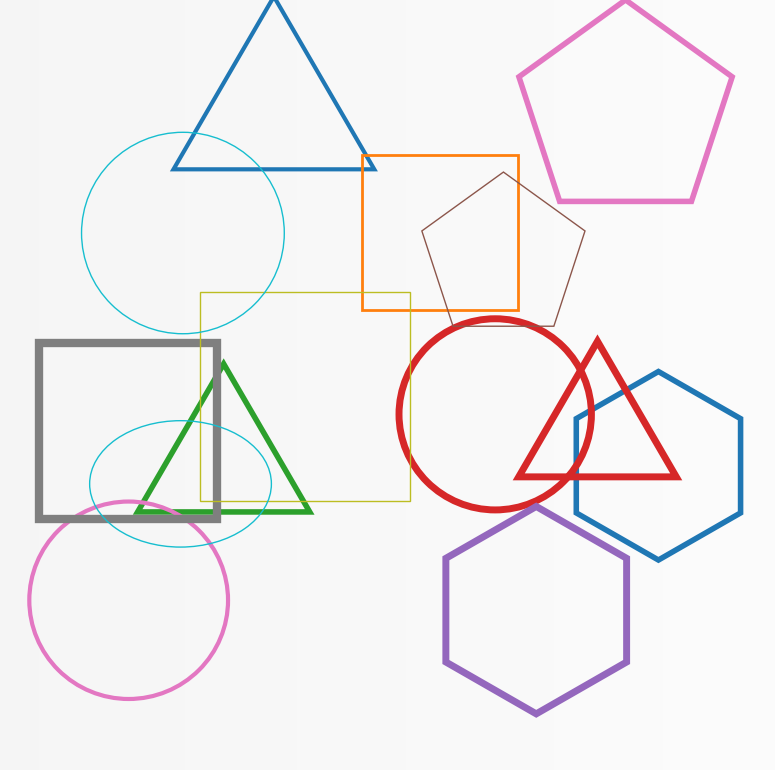[{"shape": "triangle", "thickness": 1.5, "radius": 0.75, "center": [0.353, 0.855]}, {"shape": "hexagon", "thickness": 2, "radius": 0.61, "center": [0.85, 0.395]}, {"shape": "square", "thickness": 1, "radius": 0.5, "center": [0.568, 0.698]}, {"shape": "triangle", "thickness": 2, "radius": 0.64, "center": [0.289, 0.399]}, {"shape": "triangle", "thickness": 2.5, "radius": 0.59, "center": [0.771, 0.439]}, {"shape": "circle", "thickness": 2.5, "radius": 0.62, "center": [0.639, 0.462]}, {"shape": "hexagon", "thickness": 2.5, "radius": 0.67, "center": [0.692, 0.208]}, {"shape": "pentagon", "thickness": 0.5, "radius": 0.55, "center": [0.65, 0.666]}, {"shape": "circle", "thickness": 1.5, "radius": 0.64, "center": [0.166, 0.22]}, {"shape": "pentagon", "thickness": 2, "radius": 0.72, "center": [0.807, 0.855]}, {"shape": "square", "thickness": 3, "radius": 0.57, "center": [0.165, 0.44]}, {"shape": "square", "thickness": 0.5, "radius": 0.68, "center": [0.393, 0.485]}, {"shape": "oval", "thickness": 0.5, "radius": 0.59, "center": [0.233, 0.372]}, {"shape": "circle", "thickness": 0.5, "radius": 0.65, "center": [0.236, 0.697]}]